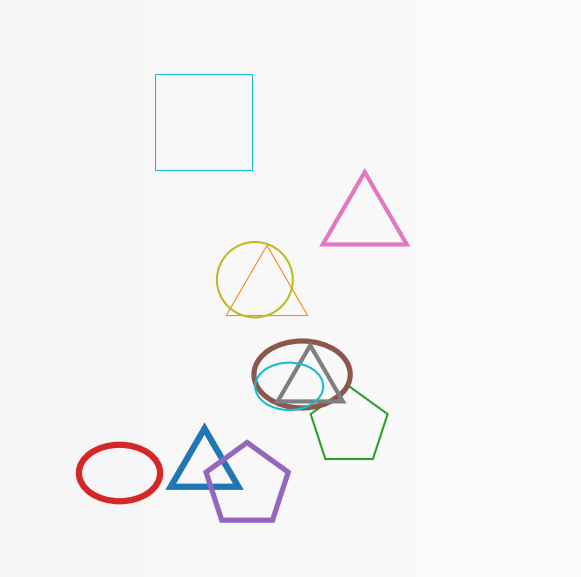[{"shape": "triangle", "thickness": 3, "radius": 0.34, "center": [0.352, 0.19]}, {"shape": "triangle", "thickness": 0.5, "radius": 0.4, "center": [0.459, 0.493]}, {"shape": "pentagon", "thickness": 1, "radius": 0.35, "center": [0.601, 0.261]}, {"shape": "oval", "thickness": 3, "radius": 0.35, "center": [0.206, 0.18]}, {"shape": "pentagon", "thickness": 2.5, "radius": 0.37, "center": [0.425, 0.159]}, {"shape": "oval", "thickness": 2.5, "radius": 0.41, "center": [0.52, 0.351]}, {"shape": "triangle", "thickness": 2, "radius": 0.42, "center": [0.628, 0.618]}, {"shape": "triangle", "thickness": 2, "radius": 0.32, "center": [0.534, 0.336]}, {"shape": "circle", "thickness": 1, "radius": 0.33, "center": [0.438, 0.515]}, {"shape": "oval", "thickness": 1, "radius": 0.29, "center": [0.498, 0.33]}, {"shape": "square", "thickness": 0.5, "radius": 0.42, "center": [0.35, 0.788]}]